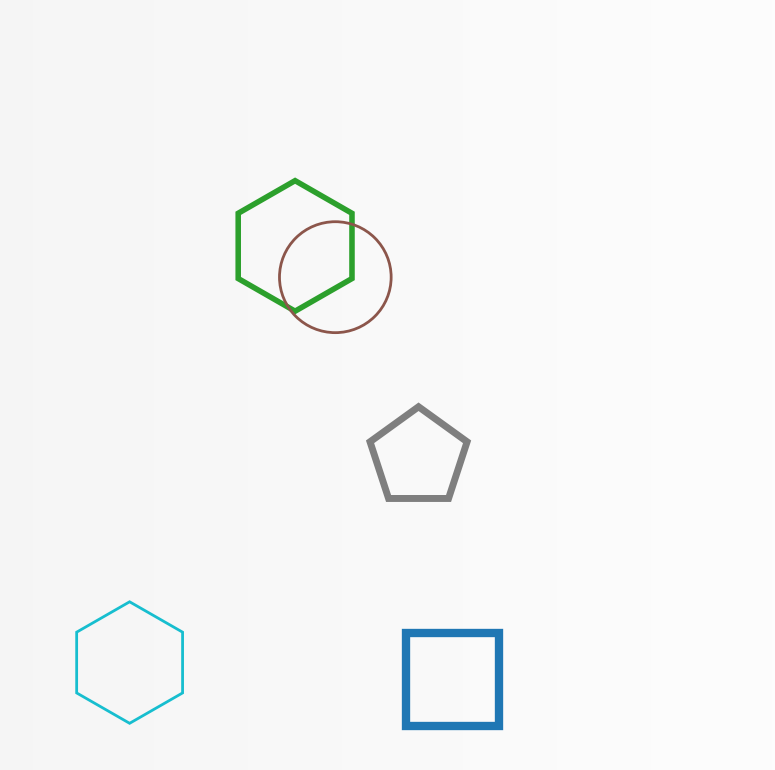[{"shape": "square", "thickness": 3, "radius": 0.3, "center": [0.584, 0.118]}, {"shape": "hexagon", "thickness": 2, "radius": 0.42, "center": [0.381, 0.681]}, {"shape": "circle", "thickness": 1, "radius": 0.36, "center": [0.433, 0.64]}, {"shape": "pentagon", "thickness": 2.5, "radius": 0.33, "center": [0.54, 0.406]}, {"shape": "hexagon", "thickness": 1, "radius": 0.39, "center": [0.167, 0.14]}]